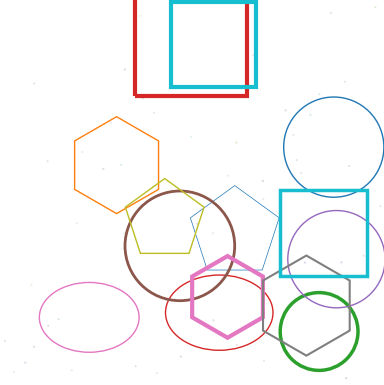[{"shape": "circle", "thickness": 1, "radius": 0.65, "center": [0.867, 0.618]}, {"shape": "pentagon", "thickness": 0.5, "radius": 0.61, "center": [0.61, 0.397]}, {"shape": "hexagon", "thickness": 1, "radius": 0.63, "center": [0.303, 0.571]}, {"shape": "circle", "thickness": 2.5, "radius": 0.51, "center": [0.829, 0.139]}, {"shape": "square", "thickness": 3, "radius": 0.72, "center": [0.496, 0.894]}, {"shape": "oval", "thickness": 1, "radius": 0.7, "center": [0.569, 0.188]}, {"shape": "circle", "thickness": 1, "radius": 0.63, "center": [0.874, 0.327]}, {"shape": "circle", "thickness": 2, "radius": 0.71, "center": [0.467, 0.361]}, {"shape": "hexagon", "thickness": 3, "radius": 0.53, "center": [0.591, 0.229]}, {"shape": "oval", "thickness": 1, "radius": 0.65, "center": [0.232, 0.176]}, {"shape": "hexagon", "thickness": 1.5, "radius": 0.65, "center": [0.796, 0.206]}, {"shape": "pentagon", "thickness": 1, "radius": 0.54, "center": [0.428, 0.429]}, {"shape": "square", "thickness": 2.5, "radius": 0.56, "center": [0.841, 0.395]}, {"shape": "square", "thickness": 3, "radius": 0.55, "center": [0.555, 0.885]}]